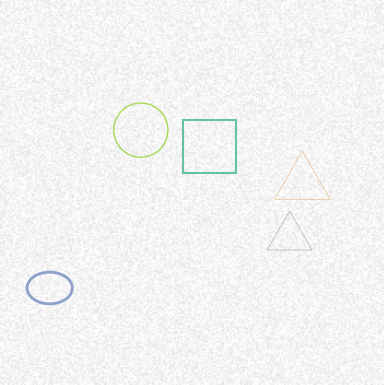[{"shape": "square", "thickness": 1.5, "radius": 0.34, "center": [0.545, 0.62]}, {"shape": "oval", "thickness": 2, "radius": 0.29, "center": [0.129, 0.252]}, {"shape": "circle", "thickness": 1, "radius": 0.35, "center": [0.366, 0.662]}, {"shape": "triangle", "thickness": 0.5, "radius": 0.42, "center": [0.785, 0.524]}, {"shape": "triangle", "thickness": 0.5, "radius": 0.34, "center": [0.752, 0.384]}]